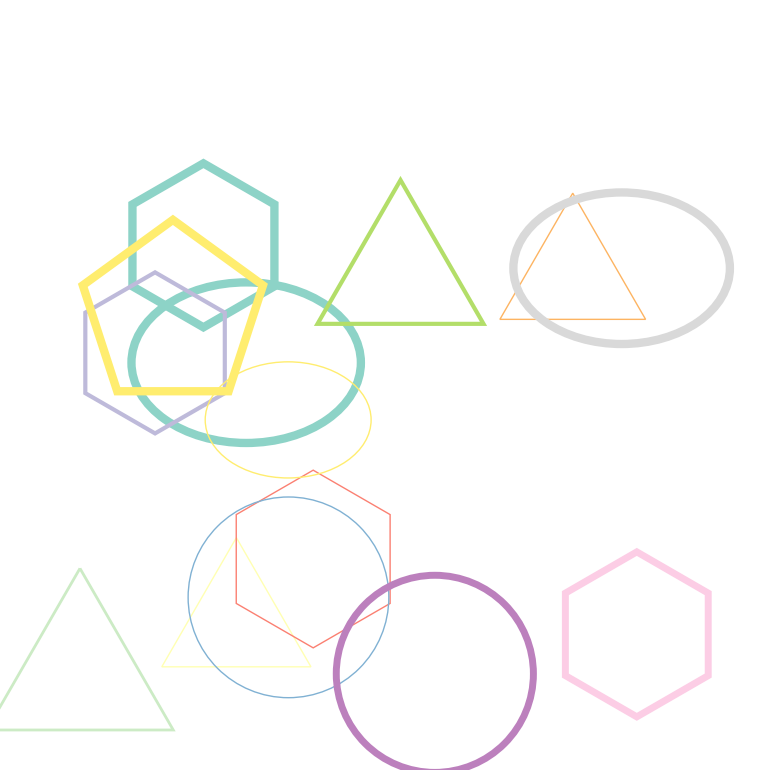[{"shape": "oval", "thickness": 3, "radius": 0.74, "center": [0.32, 0.529]}, {"shape": "hexagon", "thickness": 3, "radius": 0.53, "center": [0.264, 0.681]}, {"shape": "triangle", "thickness": 0.5, "radius": 0.56, "center": [0.307, 0.19]}, {"shape": "hexagon", "thickness": 1.5, "radius": 0.52, "center": [0.201, 0.542]}, {"shape": "hexagon", "thickness": 0.5, "radius": 0.58, "center": [0.407, 0.274]}, {"shape": "circle", "thickness": 0.5, "radius": 0.65, "center": [0.375, 0.224]}, {"shape": "triangle", "thickness": 0.5, "radius": 0.55, "center": [0.744, 0.64]}, {"shape": "triangle", "thickness": 1.5, "radius": 0.62, "center": [0.52, 0.642]}, {"shape": "hexagon", "thickness": 2.5, "radius": 0.54, "center": [0.827, 0.176]}, {"shape": "oval", "thickness": 3, "radius": 0.7, "center": [0.807, 0.652]}, {"shape": "circle", "thickness": 2.5, "radius": 0.64, "center": [0.565, 0.125]}, {"shape": "triangle", "thickness": 1, "radius": 0.7, "center": [0.104, 0.122]}, {"shape": "oval", "thickness": 0.5, "radius": 0.54, "center": [0.374, 0.455]}, {"shape": "pentagon", "thickness": 3, "radius": 0.62, "center": [0.225, 0.591]}]